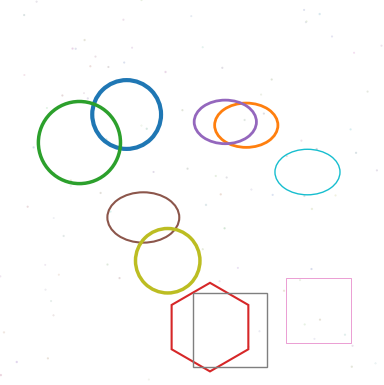[{"shape": "circle", "thickness": 3, "radius": 0.45, "center": [0.329, 0.703]}, {"shape": "oval", "thickness": 2, "radius": 0.41, "center": [0.64, 0.675]}, {"shape": "circle", "thickness": 2.5, "radius": 0.53, "center": [0.206, 0.63]}, {"shape": "hexagon", "thickness": 1.5, "radius": 0.58, "center": [0.545, 0.15]}, {"shape": "oval", "thickness": 2, "radius": 0.4, "center": [0.585, 0.683]}, {"shape": "oval", "thickness": 1.5, "radius": 0.47, "center": [0.372, 0.435]}, {"shape": "square", "thickness": 0.5, "radius": 0.42, "center": [0.827, 0.194]}, {"shape": "square", "thickness": 1, "radius": 0.48, "center": [0.598, 0.143]}, {"shape": "circle", "thickness": 2.5, "radius": 0.42, "center": [0.436, 0.323]}, {"shape": "oval", "thickness": 1, "radius": 0.42, "center": [0.799, 0.553]}]